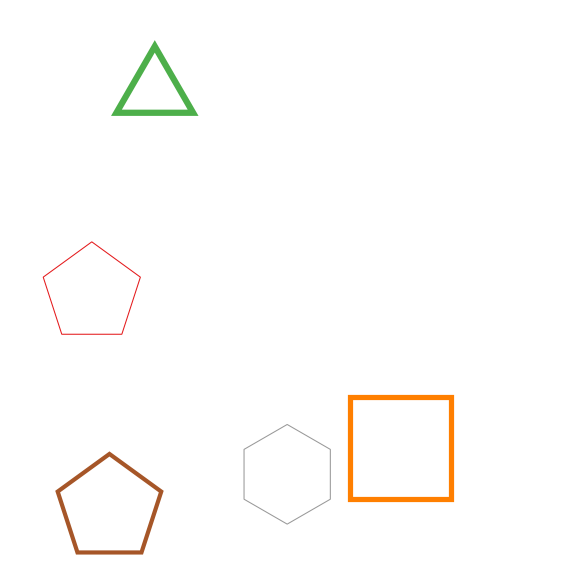[{"shape": "pentagon", "thickness": 0.5, "radius": 0.44, "center": [0.159, 0.492]}, {"shape": "triangle", "thickness": 3, "radius": 0.38, "center": [0.268, 0.842]}, {"shape": "square", "thickness": 2.5, "radius": 0.44, "center": [0.693, 0.223]}, {"shape": "pentagon", "thickness": 2, "radius": 0.47, "center": [0.19, 0.119]}, {"shape": "hexagon", "thickness": 0.5, "radius": 0.43, "center": [0.497, 0.178]}]